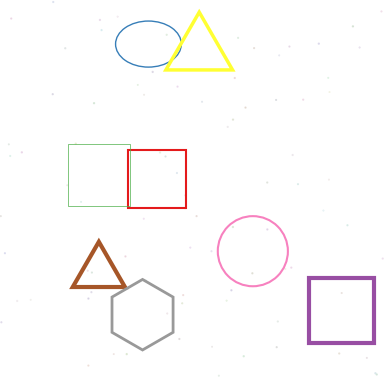[{"shape": "square", "thickness": 1.5, "radius": 0.37, "center": [0.409, 0.535]}, {"shape": "oval", "thickness": 1, "radius": 0.43, "center": [0.386, 0.886]}, {"shape": "square", "thickness": 0.5, "radius": 0.4, "center": [0.256, 0.545]}, {"shape": "square", "thickness": 3, "radius": 0.42, "center": [0.888, 0.194]}, {"shape": "triangle", "thickness": 2.5, "radius": 0.5, "center": [0.517, 0.868]}, {"shape": "triangle", "thickness": 3, "radius": 0.39, "center": [0.257, 0.294]}, {"shape": "circle", "thickness": 1.5, "radius": 0.46, "center": [0.657, 0.348]}, {"shape": "hexagon", "thickness": 2, "radius": 0.46, "center": [0.37, 0.183]}]